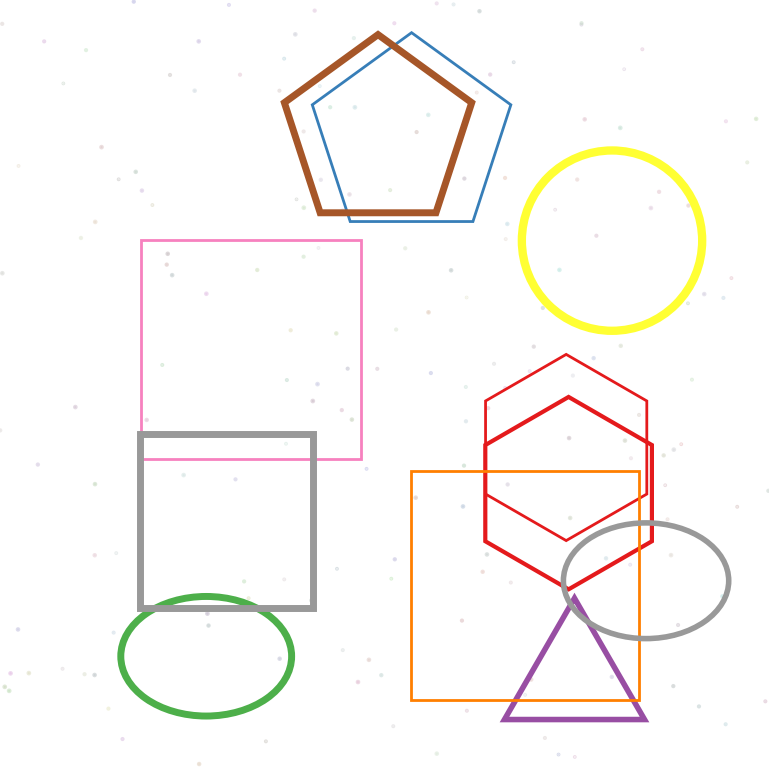[{"shape": "hexagon", "thickness": 1, "radius": 0.6, "center": [0.735, 0.419]}, {"shape": "hexagon", "thickness": 1.5, "radius": 0.62, "center": [0.738, 0.36]}, {"shape": "pentagon", "thickness": 1, "radius": 0.68, "center": [0.535, 0.822]}, {"shape": "oval", "thickness": 2.5, "radius": 0.55, "center": [0.268, 0.148]}, {"shape": "triangle", "thickness": 2, "radius": 0.53, "center": [0.746, 0.118]}, {"shape": "square", "thickness": 1, "radius": 0.74, "center": [0.682, 0.24]}, {"shape": "circle", "thickness": 3, "radius": 0.59, "center": [0.795, 0.687]}, {"shape": "pentagon", "thickness": 2.5, "radius": 0.64, "center": [0.491, 0.827]}, {"shape": "square", "thickness": 1, "radius": 0.71, "center": [0.326, 0.547]}, {"shape": "square", "thickness": 2.5, "radius": 0.56, "center": [0.294, 0.323]}, {"shape": "oval", "thickness": 2, "radius": 0.54, "center": [0.839, 0.246]}]